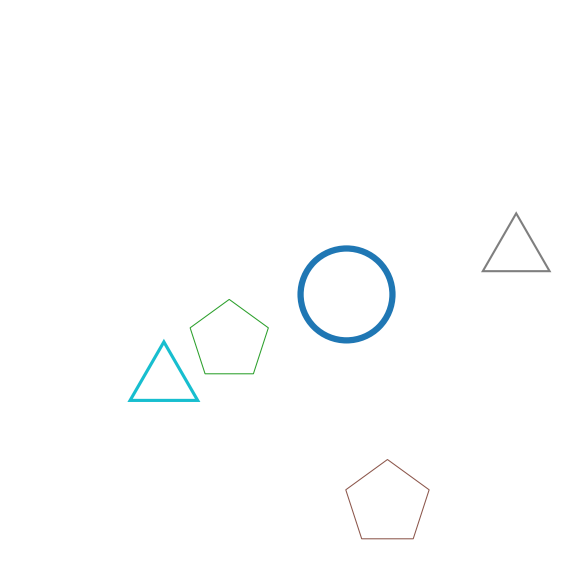[{"shape": "circle", "thickness": 3, "radius": 0.4, "center": [0.6, 0.489]}, {"shape": "pentagon", "thickness": 0.5, "radius": 0.36, "center": [0.397, 0.409]}, {"shape": "pentagon", "thickness": 0.5, "radius": 0.38, "center": [0.671, 0.128]}, {"shape": "triangle", "thickness": 1, "radius": 0.33, "center": [0.894, 0.563]}, {"shape": "triangle", "thickness": 1.5, "radius": 0.34, "center": [0.284, 0.34]}]